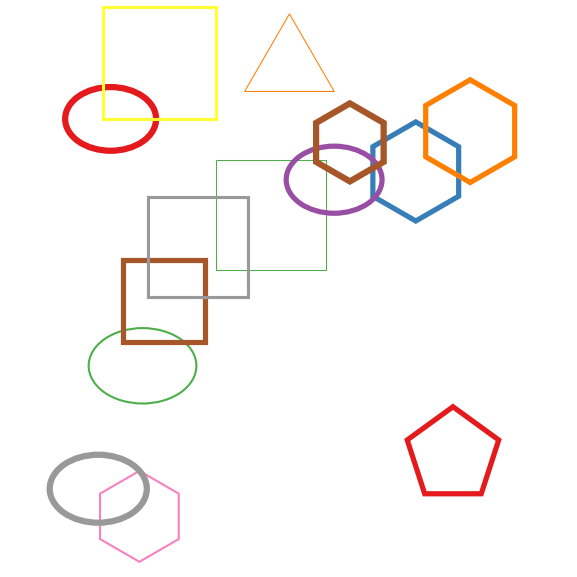[{"shape": "pentagon", "thickness": 2.5, "radius": 0.42, "center": [0.784, 0.212]}, {"shape": "oval", "thickness": 3, "radius": 0.39, "center": [0.192, 0.793]}, {"shape": "hexagon", "thickness": 2.5, "radius": 0.43, "center": [0.72, 0.702]}, {"shape": "square", "thickness": 0.5, "radius": 0.47, "center": [0.469, 0.627]}, {"shape": "oval", "thickness": 1, "radius": 0.47, "center": [0.247, 0.366]}, {"shape": "oval", "thickness": 2.5, "radius": 0.41, "center": [0.579, 0.688]}, {"shape": "hexagon", "thickness": 2.5, "radius": 0.44, "center": [0.814, 0.772]}, {"shape": "triangle", "thickness": 0.5, "radius": 0.45, "center": [0.501, 0.886]}, {"shape": "square", "thickness": 1.5, "radius": 0.49, "center": [0.276, 0.89]}, {"shape": "square", "thickness": 2.5, "radius": 0.36, "center": [0.284, 0.478]}, {"shape": "hexagon", "thickness": 3, "radius": 0.34, "center": [0.606, 0.753]}, {"shape": "hexagon", "thickness": 1, "radius": 0.39, "center": [0.241, 0.105]}, {"shape": "square", "thickness": 1.5, "radius": 0.43, "center": [0.343, 0.571]}, {"shape": "oval", "thickness": 3, "radius": 0.42, "center": [0.17, 0.153]}]